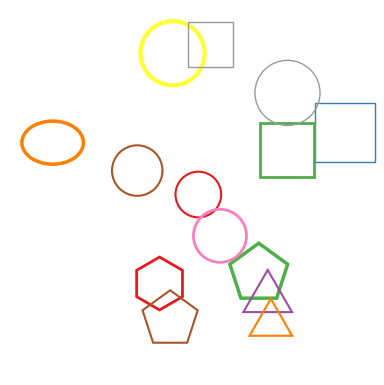[{"shape": "circle", "thickness": 1.5, "radius": 0.3, "center": [0.515, 0.495]}, {"shape": "hexagon", "thickness": 2, "radius": 0.34, "center": [0.414, 0.264]}, {"shape": "square", "thickness": 1, "radius": 0.39, "center": [0.896, 0.656]}, {"shape": "pentagon", "thickness": 2.5, "radius": 0.39, "center": [0.672, 0.289]}, {"shape": "square", "thickness": 2, "radius": 0.35, "center": [0.745, 0.61]}, {"shape": "triangle", "thickness": 1.5, "radius": 0.36, "center": [0.695, 0.226]}, {"shape": "triangle", "thickness": 1.5, "radius": 0.32, "center": [0.703, 0.16]}, {"shape": "oval", "thickness": 2.5, "radius": 0.4, "center": [0.137, 0.629]}, {"shape": "circle", "thickness": 3, "radius": 0.42, "center": [0.448, 0.862]}, {"shape": "circle", "thickness": 1.5, "radius": 0.33, "center": [0.356, 0.557]}, {"shape": "pentagon", "thickness": 1.5, "radius": 0.38, "center": [0.442, 0.171]}, {"shape": "circle", "thickness": 2, "radius": 0.34, "center": [0.571, 0.387]}, {"shape": "square", "thickness": 1, "radius": 0.29, "center": [0.547, 0.884]}, {"shape": "circle", "thickness": 1, "radius": 0.42, "center": [0.747, 0.759]}]